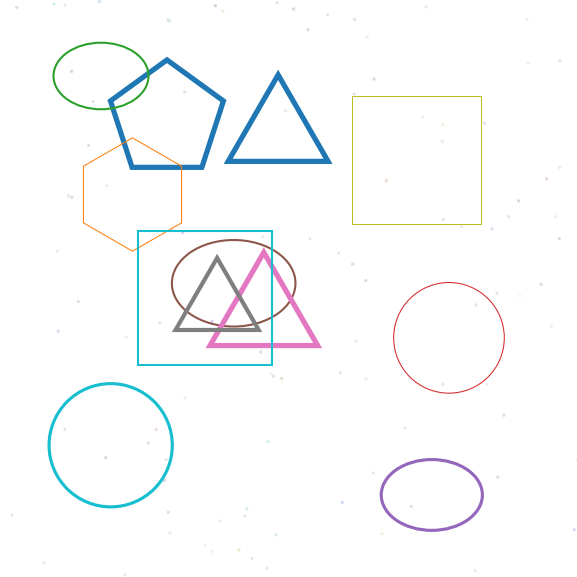[{"shape": "triangle", "thickness": 2.5, "radius": 0.5, "center": [0.482, 0.77]}, {"shape": "pentagon", "thickness": 2.5, "radius": 0.51, "center": [0.289, 0.793]}, {"shape": "hexagon", "thickness": 0.5, "radius": 0.49, "center": [0.229, 0.662]}, {"shape": "oval", "thickness": 1, "radius": 0.41, "center": [0.175, 0.868]}, {"shape": "circle", "thickness": 0.5, "radius": 0.48, "center": [0.777, 0.414]}, {"shape": "oval", "thickness": 1.5, "radius": 0.44, "center": [0.748, 0.142]}, {"shape": "oval", "thickness": 1, "radius": 0.53, "center": [0.405, 0.509]}, {"shape": "triangle", "thickness": 2.5, "radius": 0.54, "center": [0.457, 0.455]}, {"shape": "triangle", "thickness": 2, "radius": 0.42, "center": [0.376, 0.469]}, {"shape": "square", "thickness": 0.5, "radius": 0.56, "center": [0.722, 0.722]}, {"shape": "square", "thickness": 1, "radius": 0.58, "center": [0.355, 0.483]}, {"shape": "circle", "thickness": 1.5, "radius": 0.53, "center": [0.192, 0.228]}]